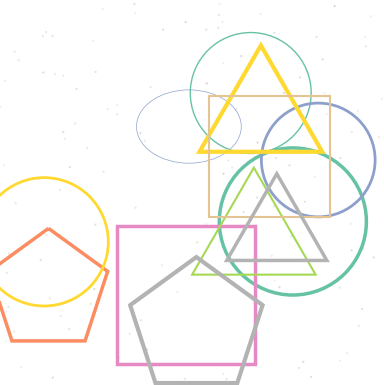[{"shape": "circle", "thickness": 2.5, "radius": 0.96, "center": [0.761, 0.425]}, {"shape": "circle", "thickness": 1, "radius": 0.79, "center": [0.651, 0.758]}, {"shape": "pentagon", "thickness": 2.5, "radius": 0.81, "center": [0.126, 0.245]}, {"shape": "oval", "thickness": 0.5, "radius": 0.68, "center": [0.491, 0.671]}, {"shape": "circle", "thickness": 2, "radius": 0.74, "center": [0.827, 0.584]}, {"shape": "square", "thickness": 2.5, "radius": 0.89, "center": [0.484, 0.233]}, {"shape": "triangle", "thickness": 1.5, "radius": 0.93, "center": [0.659, 0.379]}, {"shape": "circle", "thickness": 2, "radius": 0.83, "center": [0.115, 0.372]}, {"shape": "triangle", "thickness": 3, "radius": 0.92, "center": [0.678, 0.698]}, {"shape": "square", "thickness": 1.5, "radius": 0.78, "center": [0.701, 0.593]}, {"shape": "pentagon", "thickness": 3, "radius": 0.9, "center": [0.51, 0.151]}, {"shape": "triangle", "thickness": 2.5, "radius": 0.75, "center": [0.719, 0.399]}]